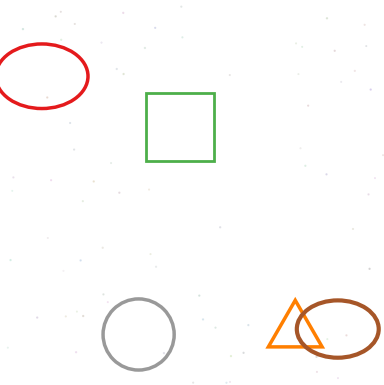[{"shape": "oval", "thickness": 2.5, "radius": 0.6, "center": [0.109, 0.802]}, {"shape": "square", "thickness": 2, "radius": 0.44, "center": [0.468, 0.671]}, {"shape": "triangle", "thickness": 2.5, "radius": 0.4, "center": [0.767, 0.139]}, {"shape": "oval", "thickness": 3, "radius": 0.53, "center": [0.877, 0.145]}, {"shape": "circle", "thickness": 2.5, "radius": 0.46, "center": [0.36, 0.131]}]